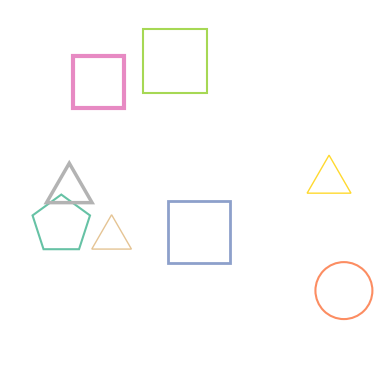[{"shape": "pentagon", "thickness": 1.5, "radius": 0.39, "center": [0.159, 0.416]}, {"shape": "circle", "thickness": 1.5, "radius": 0.37, "center": [0.893, 0.245]}, {"shape": "square", "thickness": 2, "radius": 0.4, "center": [0.516, 0.398]}, {"shape": "square", "thickness": 3, "radius": 0.33, "center": [0.256, 0.787]}, {"shape": "square", "thickness": 1.5, "radius": 0.42, "center": [0.454, 0.842]}, {"shape": "triangle", "thickness": 1, "radius": 0.33, "center": [0.855, 0.531]}, {"shape": "triangle", "thickness": 1, "radius": 0.3, "center": [0.29, 0.383]}, {"shape": "triangle", "thickness": 2.5, "radius": 0.34, "center": [0.18, 0.508]}]